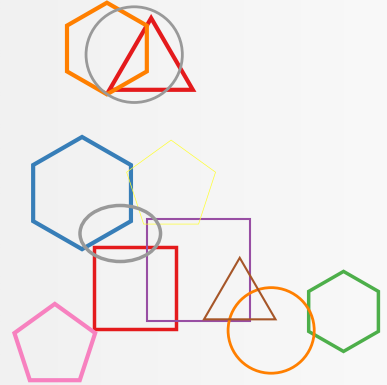[{"shape": "square", "thickness": 2.5, "radius": 0.53, "center": [0.348, 0.251]}, {"shape": "triangle", "thickness": 3, "radius": 0.62, "center": [0.39, 0.829]}, {"shape": "hexagon", "thickness": 3, "radius": 0.73, "center": [0.212, 0.498]}, {"shape": "hexagon", "thickness": 2.5, "radius": 0.52, "center": [0.887, 0.191]}, {"shape": "square", "thickness": 1.5, "radius": 0.66, "center": [0.512, 0.298]}, {"shape": "hexagon", "thickness": 3, "radius": 0.59, "center": [0.276, 0.874]}, {"shape": "circle", "thickness": 2, "radius": 0.56, "center": [0.7, 0.142]}, {"shape": "pentagon", "thickness": 0.5, "radius": 0.6, "center": [0.442, 0.516]}, {"shape": "triangle", "thickness": 1.5, "radius": 0.53, "center": [0.619, 0.224]}, {"shape": "pentagon", "thickness": 3, "radius": 0.55, "center": [0.141, 0.101]}, {"shape": "circle", "thickness": 2, "radius": 0.62, "center": [0.346, 0.858]}, {"shape": "oval", "thickness": 2.5, "radius": 0.52, "center": [0.31, 0.394]}]